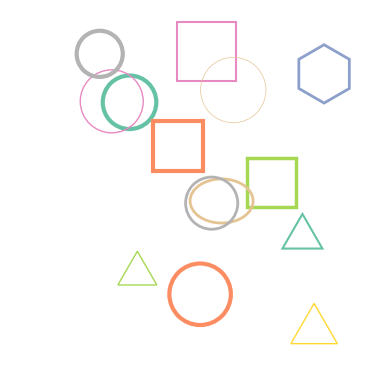[{"shape": "triangle", "thickness": 1.5, "radius": 0.3, "center": [0.786, 0.384]}, {"shape": "circle", "thickness": 3, "radius": 0.35, "center": [0.336, 0.734]}, {"shape": "circle", "thickness": 3, "radius": 0.4, "center": [0.52, 0.236]}, {"shape": "square", "thickness": 3, "radius": 0.33, "center": [0.463, 0.621]}, {"shape": "hexagon", "thickness": 2, "radius": 0.38, "center": [0.842, 0.808]}, {"shape": "square", "thickness": 1.5, "radius": 0.38, "center": [0.536, 0.866]}, {"shape": "circle", "thickness": 1, "radius": 0.41, "center": [0.29, 0.737]}, {"shape": "square", "thickness": 2.5, "radius": 0.32, "center": [0.704, 0.527]}, {"shape": "triangle", "thickness": 1, "radius": 0.29, "center": [0.357, 0.289]}, {"shape": "triangle", "thickness": 1, "radius": 0.35, "center": [0.816, 0.142]}, {"shape": "circle", "thickness": 0.5, "radius": 0.42, "center": [0.606, 0.766]}, {"shape": "oval", "thickness": 2, "radius": 0.41, "center": [0.576, 0.478]}, {"shape": "circle", "thickness": 2, "radius": 0.34, "center": [0.55, 0.472]}, {"shape": "circle", "thickness": 3, "radius": 0.3, "center": [0.259, 0.86]}]